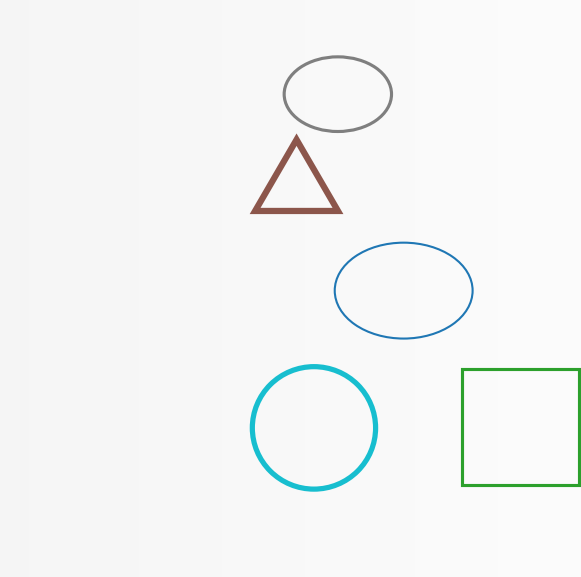[{"shape": "oval", "thickness": 1, "radius": 0.59, "center": [0.694, 0.496]}, {"shape": "square", "thickness": 1.5, "radius": 0.5, "center": [0.896, 0.26]}, {"shape": "triangle", "thickness": 3, "radius": 0.41, "center": [0.51, 0.675]}, {"shape": "oval", "thickness": 1.5, "radius": 0.46, "center": [0.581, 0.836]}, {"shape": "circle", "thickness": 2.5, "radius": 0.53, "center": [0.54, 0.258]}]